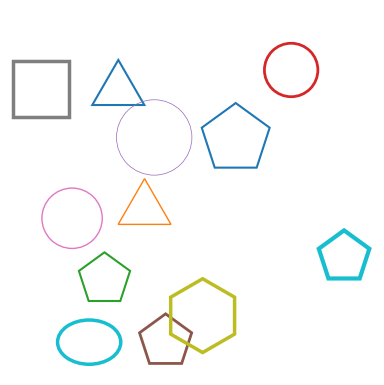[{"shape": "triangle", "thickness": 1.5, "radius": 0.39, "center": [0.307, 0.766]}, {"shape": "pentagon", "thickness": 1.5, "radius": 0.46, "center": [0.612, 0.64]}, {"shape": "triangle", "thickness": 1, "radius": 0.4, "center": [0.376, 0.457]}, {"shape": "pentagon", "thickness": 1.5, "radius": 0.35, "center": [0.271, 0.275]}, {"shape": "circle", "thickness": 2, "radius": 0.35, "center": [0.756, 0.818]}, {"shape": "circle", "thickness": 0.5, "radius": 0.49, "center": [0.401, 0.643]}, {"shape": "pentagon", "thickness": 2, "radius": 0.36, "center": [0.43, 0.114]}, {"shape": "circle", "thickness": 1, "radius": 0.39, "center": [0.187, 0.433]}, {"shape": "square", "thickness": 2.5, "radius": 0.36, "center": [0.107, 0.768]}, {"shape": "hexagon", "thickness": 2.5, "radius": 0.48, "center": [0.526, 0.18]}, {"shape": "pentagon", "thickness": 3, "radius": 0.35, "center": [0.894, 0.333]}, {"shape": "oval", "thickness": 2.5, "radius": 0.41, "center": [0.232, 0.111]}]